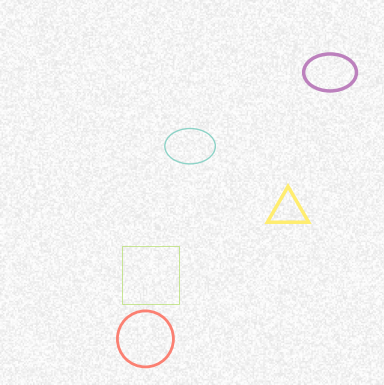[{"shape": "oval", "thickness": 1, "radius": 0.33, "center": [0.494, 0.62]}, {"shape": "circle", "thickness": 2, "radius": 0.36, "center": [0.378, 0.12]}, {"shape": "square", "thickness": 0.5, "radius": 0.37, "center": [0.391, 0.285]}, {"shape": "oval", "thickness": 2.5, "radius": 0.34, "center": [0.857, 0.812]}, {"shape": "triangle", "thickness": 2.5, "radius": 0.31, "center": [0.748, 0.454]}]